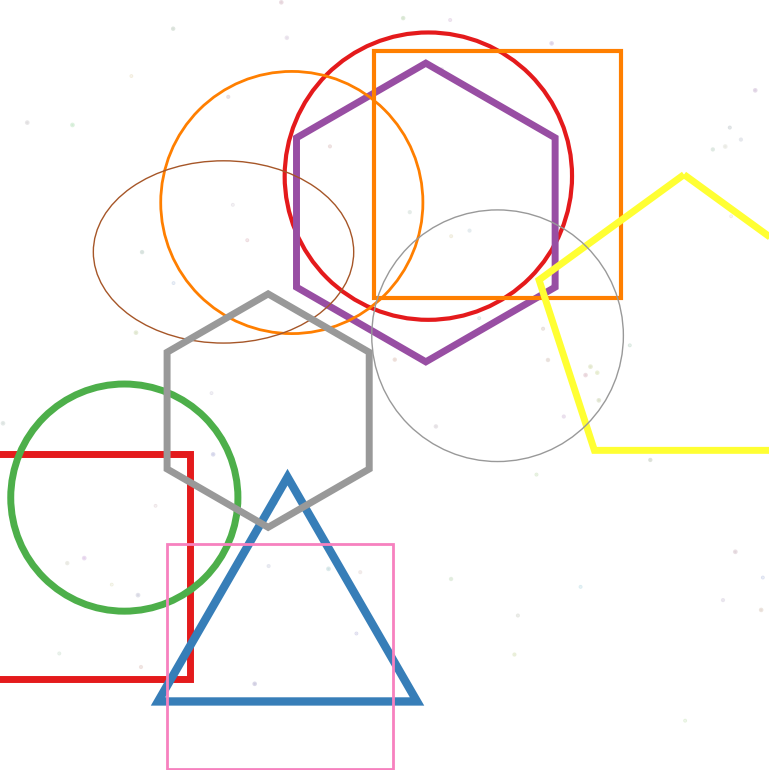[{"shape": "square", "thickness": 2.5, "radius": 0.73, "center": [0.101, 0.265]}, {"shape": "circle", "thickness": 1.5, "radius": 0.93, "center": [0.556, 0.771]}, {"shape": "triangle", "thickness": 3, "radius": 0.97, "center": [0.373, 0.186]}, {"shape": "circle", "thickness": 2.5, "radius": 0.74, "center": [0.161, 0.354]}, {"shape": "hexagon", "thickness": 2.5, "radius": 0.97, "center": [0.553, 0.724]}, {"shape": "circle", "thickness": 1, "radius": 0.85, "center": [0.379, 0.737]}, {"shape": "square", "thickness": 1.5, "radius": 0.8, "center": [0.647, 0.773]}, {"shape": "pentagon", "thickness": 2.5, "radius": 0.99, "center": [0.888, 0.575]}, {"shape": "oval", "thickness": 0.5, "radius": 0.85, "center": [0.29, 0.673]}, {"shape": "square", "thickness": 1, "radius": 0.73, "center": [0.363, 0.147]}, {"shape": "hexagon", "thickness": 2.5, "radius": 0.76, "center": [0.348, 0.467]}, {"shape": "circle", "thickness": 0.5, "radius": 0.82, "center": [0.646, 0.564]}]